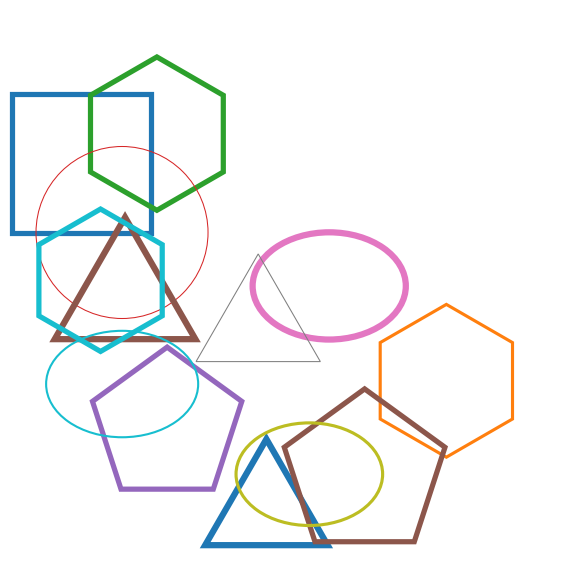[{"shape": "triangle", "thickness": 3, "radius": 0.61, "center": [0.461, 0.116]}, {"shape": "square", "thickness": 2.5, "radius": 0.6, "center": [0.141, 0.717]}, {"shape": "hexagon", "thickness": 1.5, "radius": 0.66, "center": [0.773, 0.34]}, {"shape": "hexagon", "thickness": 2.5, "radius": 0.66, "center": [0.272, 0.768]}, {"shape": "circle", "thickness": 0.5, "radius": 0.74, "center": [0.211, 0.597]}, {"shape": "pentagon", "thickness": 2.5, "radius": 0.68, "center": [0.289, 0.262]}, {"shape": "pentagon", "thickness": 2.5, "radius": 0.73, "center": [0.631, 0.179]}, {"shape": "triangle", "thickness": 3, "radius": 0.7, "center": [0.217, 0.482]}, {"shape": "oval", "thickness": 3, "radius": 0.66, "center": [0.57, 0.504]}, {"shape": "triangle", "thickness": 0.5, "radius": 0.62, "center": [0.447, 0.435]}, {"shape": "oval", "thickness": 1.5, "radius": 0.63, "center": [0.536, 0.178]}, {"shape": "hexagon", "thickness": 2.5, "radius": 0.62, "center": [0.174, 0.514]}, {"shape": "oval", "thickness": 1, "radius": 0.66, "center": [0.212, 0.334]}]